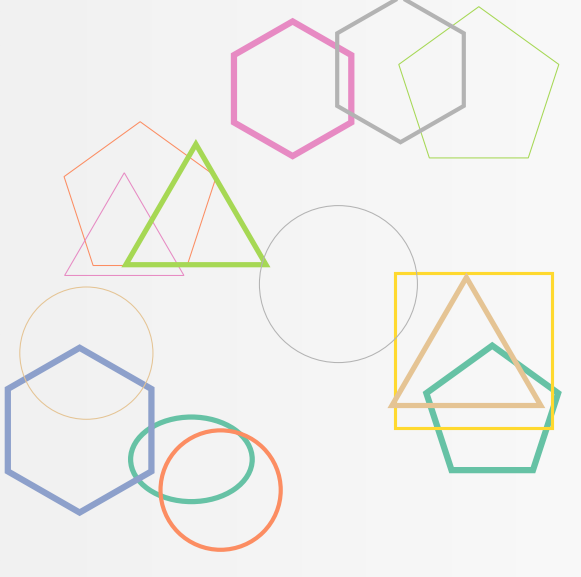[{"shape": "oval", "thickness": 2.5, "radius": 0.52, "center": [0.329, 0.204]}, {"shape": "pentagon", "thickness": 3, "radius": 0.6, "center": [0.847, 0.281]}, {"shape": "pentagon", "thickness": 0.5, "radius": 0.69, "center": [0.241, 0.651]}, {"shape": "circle", "thickness": 2, "radius": 0.52, "center": [0.38, 0.151]}, {"shape": "hexagon", "thickness": 3, "radius": 0.71, "center": [0.137, 0.254]}, {"shape": "hexagon", "thickness": 3, "radius": 0.58, "center": [0.503, 0.845]}, {"shape": "triangle", "thickness": 0.5, "radius": 0.59, "center": [0.214, 0.581]}, {"shape": "triangle", "thickness": 2.5, "radius": 0.7, "center": [0.337, 0.61]}, {"shape": "pentagon", "thickness": 0.5, "radius": 0.72, "center": [0.824, 0.843]}, {"shape": "square", "thickness": 1.5, "radius": 0.67, "center": [0.814, 0.392]}, {"shape": "triangle", "thickness": 2.5, "radius": 0.74, "center": [0.802, 0.371]}, {"shape": "circle", "thickness": 0.5, "radius": 0.57, "center": [0.149, 0.388]}, {"shape": "hexagon", "thickness": 2, "radius": 0.63, "center": [0.689, 0.879]}, {"shape": "circle", "thickness": 0.5, "radius": 0.68, "center": [0.582, 0.507]}]